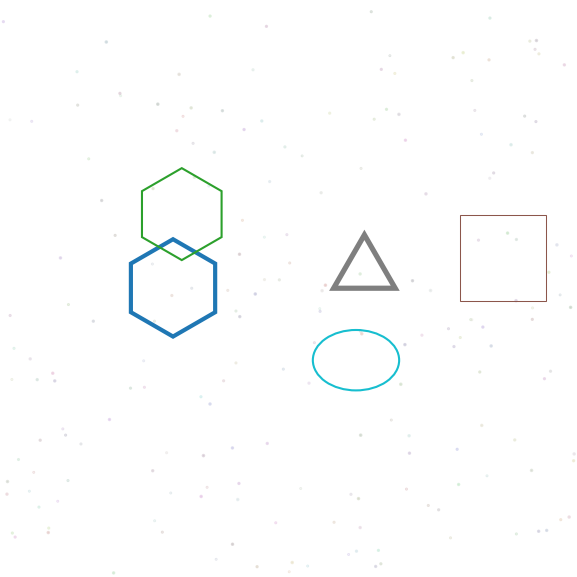[{"shape": "hexagon", "thickness": 2, "radius": 0.42, "center": [0.3, 0.501]}, {"shape": "hexagon", "thickness": 1, "radius": 0.4, "center": [0.315, 0.628]}, {"shape": "square", "thickness": 0.5, "radius": 0.37, "center": [0.871, 0.553]}, {"shape": "triangle", "thickness": 2.5, "radius": 0.31, "center": [0.631, 0.531]}, {"shape": "oval", "thickness": 1, "radius": 0.37, "center": [0.616, 0.375]}]